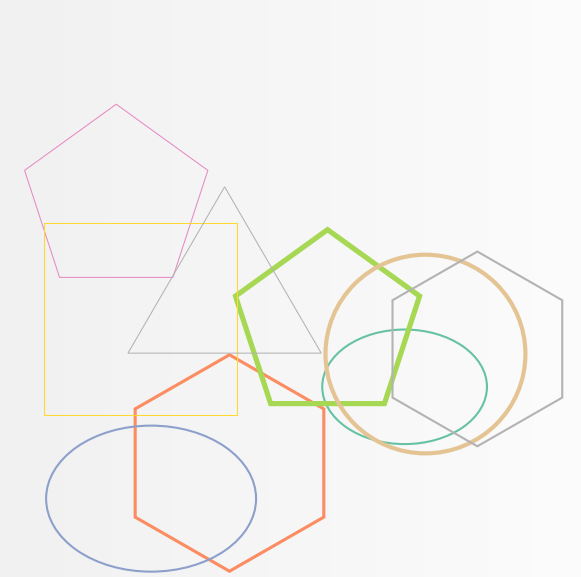[{"shape": "oval", "thickness": 1, "radius": 0.71, "center": [0.696, 0.329]}, {"shape": "hexagon", "thickness": 1.5, "radius": 0.94, "center": [0.395, 0.197]}, {"shape": "oval", "thickness": 1, "radius": 0.9, "center": [0.26, 0.136]}, {"shape": "pentagon", "thickness": 0.5, "radius": 0.83, "center": [0.2, 0.653]}, {"shape": "pentagon", "thickness": 2.5, "radius": 0.83, "center": [0.564, 0.435]}, {"shape": "square", "thickness": 0.5, "radius": 0.83, "center": [0.241, 0.447]}, {"shape": "circle", "thickness": 2, "radius": 0.86, "center": [0.732, 0.386]}, {"shape": "hexagon", "thickness": 1, "radius": 0.84, "center": [0.821, 0.395]}, {"shape": "triangle", "thickness": 0.5, "radius": 0.96, "center": [0.386, 0.484]}]